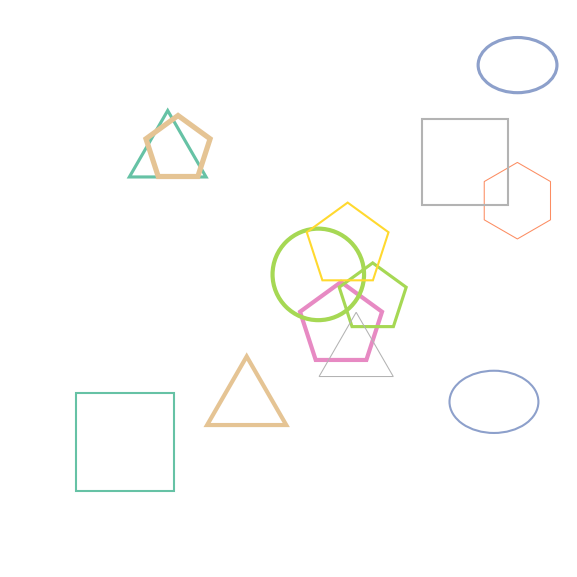[{"shape": "triangle", "thickness": 1.5, "radius": 0.38, "center": [0.29, 0.731]}, {"shape": "square", "thickness": 1, "radius": 0.42, "center": [0.216, 0.234]}, {"shape": "hexagon", "thickness": 0.5, "radius": 0.33, "center": [0.896, 0.652]}, {"shape": "oval", "thickness": 1.5, "radius": 0.34, "center": [0.896, 0.886]}, {"shape": "oval", "thickness": 1, "radius": 0.38, "center": [0.855, 0.303]}, {"shape": "pentagon", "thickness": 2, "radius": 0.37, "center": [0.591, 0.436]}, {"shape": "circle", "thickness": 2, "radius": 0.4, "center": [0.551, 0.524]}, {"shape": "pentagon", "thickness": 1.5, "radius": 0.3, "center": [0.645, 0.483]}, {"shape": "pentagon", "thickness": 1, "radius": 0.37, "center": [0.602, 0.574]}, {"shape": "triangle", "thickness": 2, "radius": 0.4, "center": [0.427, 0.303]}, {"shape": "pentagon", "thickness": 2.5, "radius": 0.29, "center": [0.308, 0.741]}, {"shape": "triangle", "thickness": 0.5, "radius": 0.37, "center": [0.617, 0.384]}, {"shape": "square", "thickness": 1, "radius": 0.37, "center": [0.805, 0.719]}]